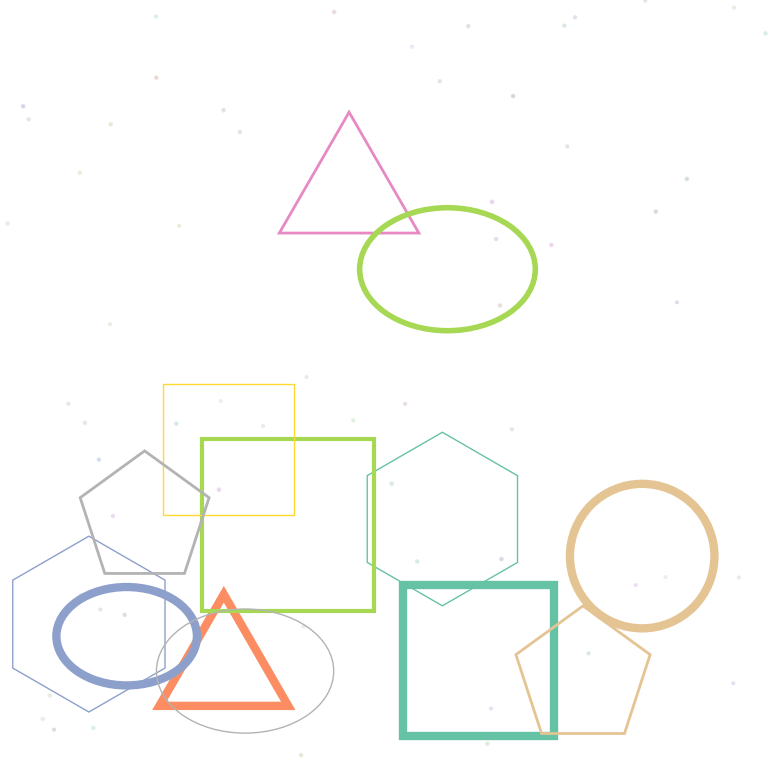[{"shape": "hexagon", "thickness": 0.5, "radius": 0.56, "center": [0.575, 0.326]}, {"shape": "square", "thickness": 3, "radius": 0.49, "center": [0.622, 0.142]}, {"shape": "triangle", "thickness": 3, "radius": 0.48, "center": [0.291, 0.132]}, {"shape": "hexagon", "thickness": 0.5, "radius": 0.57, "center": [0.115, 0.189]}, {"shape": "oval", "thickness": 3, "radius": 0.46, "center": [0.164, 0.174]}, {"shape": "triangle", "thickness": 1, "radius": 0.52, "center": [0.453, 0.75]}, {"shape": "oval", "thickness": 2, "radius": 0.57, "center": [0.581, 0.65]}, {"shape": "square", "thickness": 1.5, "radius": 0.56, "center": [0.374, 0.318]}, {"shape": "square", "thickness": 0.5, "radius": 0.43, "center": [0.297, 0.416]}, {"shape": "pentagon", "thickness": 1, "radius": 0.46, "center": [0.757, 0.122]}, {"shape": "circle", "thickness": 3, "radius": 0.47, "center": [0.834, 0.278]}, {"shape": "oval", "thickness": 0.5, "radius": 0.58, "center": [0.318, 0.128]}, {"shape": "pentagon", "thickness": 1, "radius": 0.44, "center": [0.188, 0.326]}]